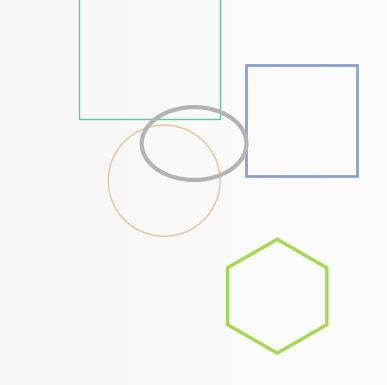[{"shape": "square", "thickness": 1, "radius": 0.91, "center": [0.386, 0.874]}, {"shape": "square", "thickness": 2, "radius": 0.72, "center": [0.778, 0.687]}, {"shape": "hexagon", "thickness": 2.5, "radius": 0.74, "center": [0.715, 0.231]}, {"shape": "circle", "thickness": 1, "radius": 0.72, "center": [0.424, 0.531]}, {"shape": "oval", "thickness": 3, "radius": 0.68, "center": [0.501, 0.627]}]